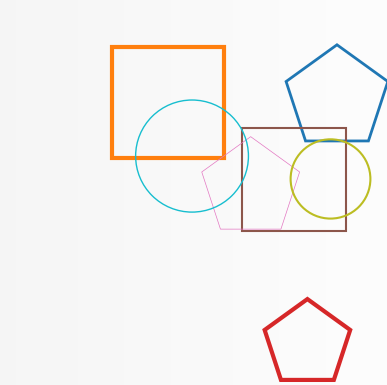[{"shape": "pentagon", "thickness": 2, "radius": 0.69, "center": [0.87, 0.746]}, {"shape": "square", "thickness": 3, "radius": 0.72, "center": [0.433, 0.735]}, {"shape": "pentagon", "thickness": 3, "radius": 0.58, "center": [0.793, 0.107]}, {"shape": "square", "thickness": 1.5, "radius": 0.67, "center": [0.758, 0.534]}, {"shape": "pentagon", "thickness": 0.5, "radius": 0.66, "center": [0.647, 0.512]}, {"shape": "circle", "thickness": 1.5, "radius": 0.51, "center": [0.853, 0.535]}, {"shape": "circle", "thickness": 1, "radius": 0.73, "center": [0.496, 0.595]}]